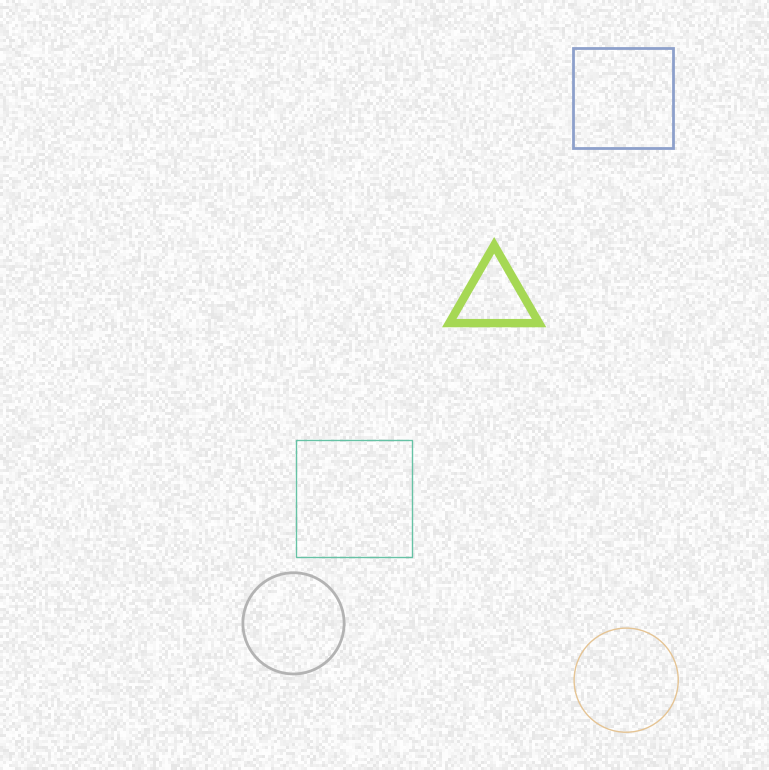[{"shape": "square", "thickness": 0.5, "radius": 0.38, "center": [0.46, 0.353]}, {"shape": "square", "thickness": 1, "radius": 0.32, "center": [0.809, 0.873]}, {"shape": "triangle", "thickness": 3, "radius": 0.34, "center": [0.642, 0.614]}, {"shape": "circle", "thickness": 0.5, "radius": 0.34, "center": [0.813, 0.117]}, {"shape": "circle", "thickness": 1, "radius": 0.33, "center": [0.381, 0.19]}]